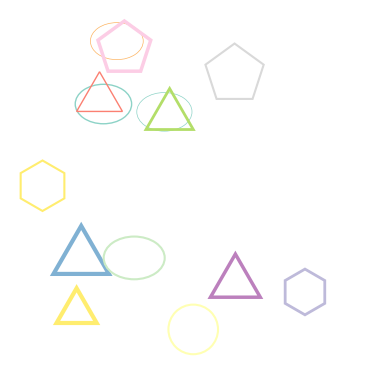[{"shape": "oval", "thickness": 0.5, "radius": 0.36, "center": [0.427, 0.71]}, {"shape": "oval", "thickness": 1, "radius": 0.37, "center": [0.269, 0.73]}, {"shape": "circle", "thickness": 1.5, "radius": 0.32, "center": [0.502, 0.144]}, {"shape": "hexagon", "thickness": 2, "radius": 0.3, "center": [0.792, 0.242]}, {"shape": "triangle", "thickness": 1, "radius": 0.34, "center": [0.259, 0.745]}, {"shape": "triangle", "thickness": 3, "radius": 0.42, "center": [0.211, 0.33]}, {"shape": "oval", "thickness": 0.5, "radius": 0.34, "center": [0.303, 0.893]}, {"shape": "triangle", "thickness": 2, "radius": 0.35, "center": [0.441, 0.699]}, {"shape": "pentagon", "thickness": 2.5, "radius": 0.36, "center": [0.323, 0.873]}, {"shape": "pentagon", "thickness": 1.5, "radius": 0.4, "center": [0.609, 0.807]}, {"shape": "triangle", "thickness": 2.5, "radius": 0.37, "center": [0.611, 0.265]}, {"shape": "oval", "thickness": 1.5, "radius": 0.4, "center": [0.349, 0.33]}, {"shape": "hexagon", "thickness": 1.5, "radius": 0.33, "center": [0.11, 0.518]}, {"shape": "triangle", "thickness": 3, "radius": 0.3, "center": [0.199, 0.191]}]